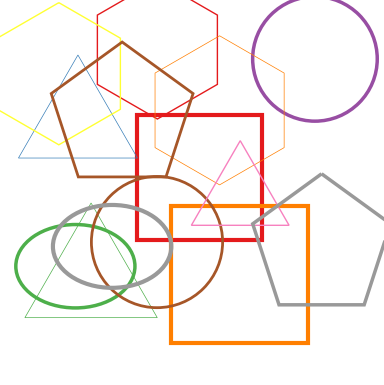[{"shape": "hexagon", "thickness": 1, "radius": 0.9, "center": [0.409, 0.871]}, {"shape": "square", "thickness": 3, "radius": 0.81, "center": [0.518, 0.539]}, {"shape": "triangle", "thickness": 0.5, "radius": 0.89, "center": [0.202, 0.679]}, {"shape": "triangle", "thickness": 0.5, "radius": 0.99, "center": [0.237, 0.274]}, {"shape": "oval", "thickness": 2.5, "radius": 0.77, "center": [0.196, 0.308]}, {"shape": "circle", "thickness": 2.5, "radius": 0.81, "center": [0.818, 0.847]}, {"shape": "square", "thickness": 3, "radius": 0.89, "center": [0.622, 0.288]}, {"shape": "hexagon", "thickness": 0.5, "radius": 0.97, "center": [0.57, 0.713]}, {"shape": "hexagon", "thickness": 1, "radius": 0.92, "center": [0.153, 0.809]}, {"shape": "pentagon", "thickness": 2, "radius": 0.97, "center": [0.317, 0.697]}, {"shape": "circle", "thickness": 2, "radius": 0.85, "center": [0.408, 0.371]}, {"shape": "triangle", "thickness": 1, "radius": 0.73, "center": [0.624, 0.488]}, {"shape": "pentagon", "thickness": 2.5, "radius": 0.94, "center": [0.835, 0.36]}, {"shape": "oval", "thickness": 3, "radius": 0.77, "center": [0.291, 0.36]}]